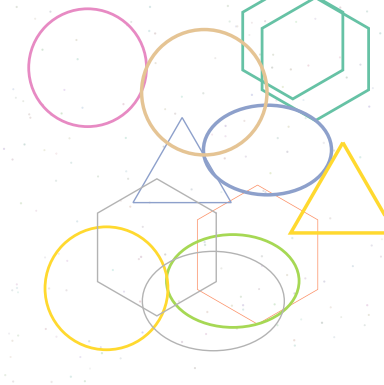[{"shape": "hexagon", "thickness": 2, "radius": 0.75, "center": [0.76, 0.893]}, {"shape": "hexagon", "thickness": 2, "radius": 0.8, "center": [0.819, 0.847]}, {"shape": "hexagon", "thickness": 0.5, "radius": 0.9, "center": [0.669, 0.339]}, {"shape": "triangle", "thickness": 1, "radius": 0.74, "center": [0.473, 0.547]}, {"shape": "oval", "thickness": 2.5, "radius": 0.83, "center": [0.695, 0.61]}, {"shape": "circle", "thickness": 2, "radius": 0.76, "center": [0.228, 0.824]}, {"shape": "oval", "thickness": 2, "radius": 0.86, "center": [0.605, 0.27]}, {"shape": "circle", "thickness": 2, "radius": 0.8, "center": [0.277, 0.251]}, {"shape": "triangle", "thickness": 2.5, "radius": 0.78, "center": [0.891, 0.473]}, {"shape": "circle", "thickness": 2.5, "radius": 0.81, "center": [0.531, 0.76]}, {"shape": "oval", "thickness": 1, "radius": 0.92, "center": [0.554, 0.218]}, {"shape": "hexagon", "thickness": 1, "radius": 0.89, "center": [0.408, 0.358]}]